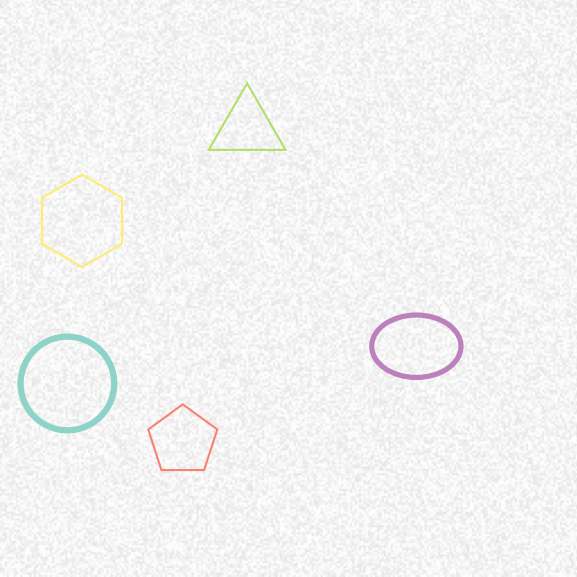[{"shape": "circle", "thickness": 3, "radius": 0.41, "center": [0.117, 0.335]}, {"shape": "pentagon", "thickness": 1, "radius": 0.31, "center": [0.316, 0.236]}, {"shape": "triangle", "thickness": 1, "radius": 0.38, "center": [0.428, 0.778]}, {"shape": "oval", "thickness": 2.5, "radius": 0.39, "center": [0.721, 0.4]}, {"shape": "hexagon", "thickness": 1, "radius": 0.4, "center": [0.142, 0.617]}]